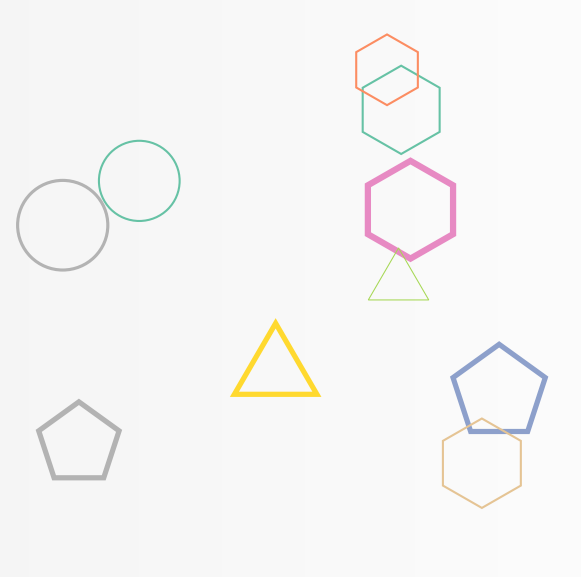[{"shape": "hexagon", "thickness": 1, "radius": 0.38, "center": [0.69, 0.809]}, {"shape": "circle", "thickness": 1, "radius": 0.35, "center": [0.24, 0.686]}, {"shape": "hexagon", "thickness": 1, "radius": 0.31, "center": [0.666, 0.878]}, {"shape": "pentagon", "thickness": 2.5, "radius": 0.42, "center": [0.859, 0.319]}, {"shape": "hexagon", "thickness": 3, "radius": 0.42, "center": [0.706, 0.636]}, {"shape": "triangle", "thickness": 0.5, "radius": 0.3, "center": [0.686, 0.51]}, {"shape": "triangle", "thickness": 2.5, "radius": 0.41, "center": [0.474, 0.357]}, {"shape": "hexagon", "thickness": 1, "radius": 0.39, "center": [0.829, 0.197]}, {"shape": "pentagon", "thickness": 2.5, "radius": 0.36, "center": [0.136, 0.231]}, {"shape": "circle", "thickness": 1.5, "radius": 0.39, "center": [0.108, 0.609]}]